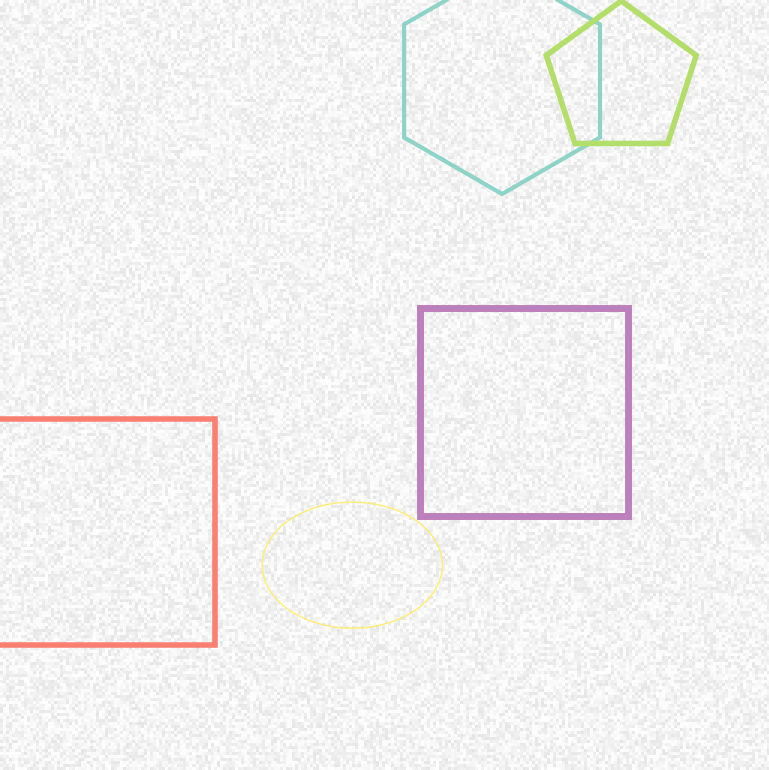[{"shape": "hexagon", "thickness": 1.5, "radius": 0.73, "center": [0.652, 0.895]}, {"shape": "square", "thickness": 2, "radius": 0.73, "center": [0.133, 0.309]}, {"shape": "pentagon", "thickness": 2, "radius": 0.51, "center": [0.807, 0.897]}, {"shape": "square", "thickness": 2.5, "radius": 0.67, "center": [0.68, 0.465]}, {"shape": "oval", "thickness": 0.5, "radius": 0.58, "center": [0.458, 0.266]}]